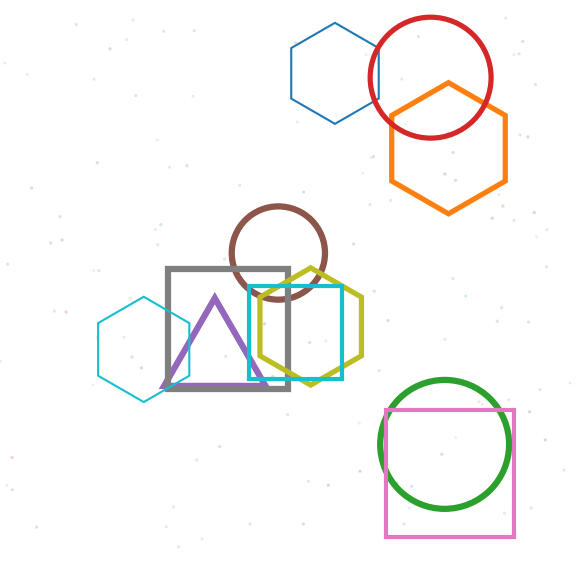[{"shape": "hexagon", "thickness": 1, "radius": 0.44, "center": [0.58, 0.872]}, {"shape": "hexagon", "thickness": 2.5, "radius": 0.57, "center": [0.777, 0.742]}, {"shape": "circle", "thickness": 3, "radius": 0.56, "center": [0.77, 0.23]}, {"shape": "circle", "thickness": 2.5, "radius": 0.52, "center": [0.746, 0.865]}, {"shape": "triangle", "thickness": 3, "radius": 0.51, "center": [0.372, 0.382]}, {"shape": "circle", "thickness": 3, "radius": 0.4, "center": [0.482, 0.561]}, {"shape": "square", "thickness": 2, "radius": 0.55, "center": [0.78, 0.179]}, {"shape": "square", "thickness": 3, "radius": 0.52, "center": [0.395, 0.43]}, {"shape": "hexagon", "thickness": 2.5, "radius": 0.51, "center": [0.538, 0.434]}, {"shape": "hexagon", "thickness": 1, "radius": 0.46, "center": [0.249, 0.394]}, {"shape": "square", "thickness": 2, "radius": 0.4, "center": [0.512, 0.423]}]